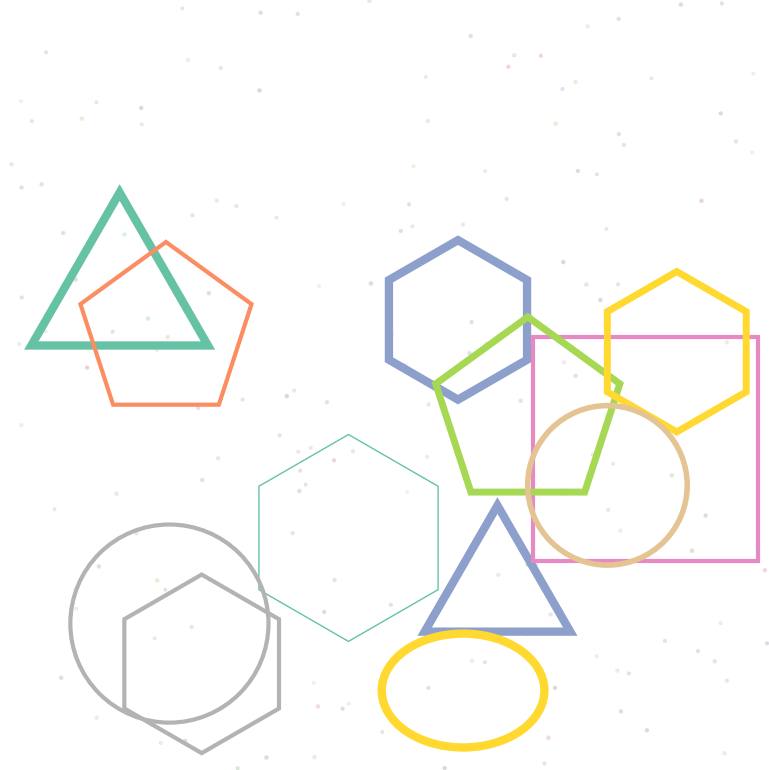[{"shape": "triangle", "thickness": 3, "radius": 0.66, "center": [0.155, 0.618]}, {"shape": "hexagon", "thickness": 0.5, "radius": 0.67, "center": [0.453, 0.301]}, {"shape": "pentagon", "thickness": 1.5, "radius": 0.58, "center": [0.216, 0.569]}, {"shape": "hexagon", "thickness": 3, "radius": 0.52, "center": [0.595, 0.585]}, {"shape": "triangle", "thickness": 3, "radius": 0.55, "center": [0.646, 0.234]}, {"shape": "square", "thickness": 1.5, "radius": 0.73, "center": [0.838, 0.417]}, {"shape": "pentagon", "thickness": 2.5, "radius": 0.63, "center": [0.685, 0.463]}, {"shape": "oval", "thickness": 3, "radius": 0.53, "center": [0.601, 0.103]}, {"shape": "hexagon", "thickness": 2.5, "radius": 0.52, "center": [0.879, 0.543]}, {"shape": "circle", "thickness": 2, "radius": 0.52, "center": [0.789, 0.37]}, {"shape": "hexagon", "thickness": 1.5, "radius": 0.58, "center": [0.262, 0.138]}, {"shape": "circle", "thickness": 1.5, "radius": 0.64, "center": [0.22, 0.19]}]